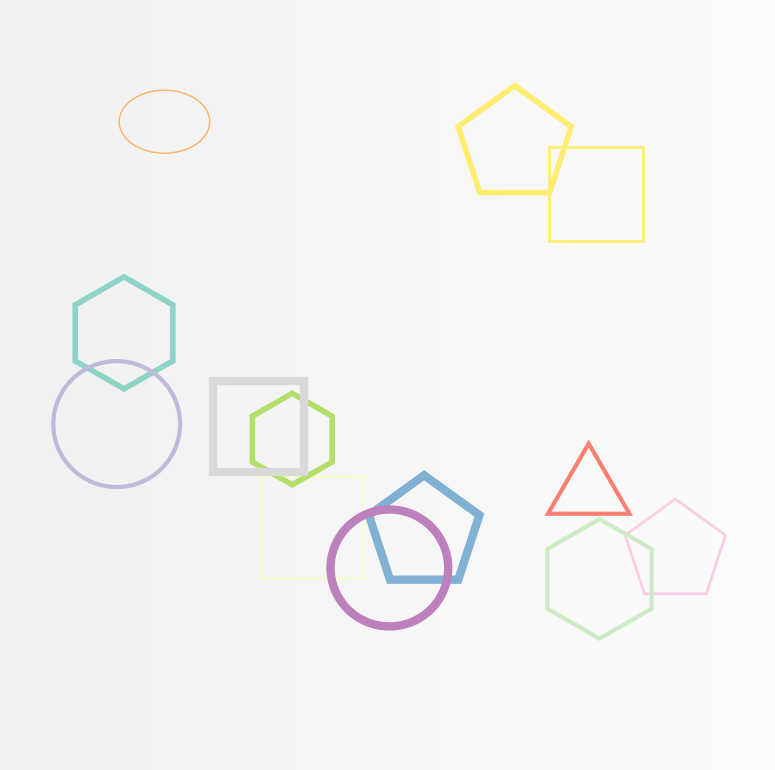[{"shape": "hexagon", "thickness": 2, "radius": 0.36, "center": [0.16, 0.568]}, {"shape": "square", "thickness": 0.5, "radius": 0.33, "center": [0.402, 0.315]}, {"shape": "circle", "thickness": 1.5, "radius": 0.41, "center": [0.151, 0.449]}, {"shape": "triangle", "thickness": 1.5, "radius": 0.3, "center": [0.76, 0.363]}, {"shape": "pentagon", "thickness": 3, "radius": 0.37, "center": [0.547, 0.308]}, {"shape": "oval", "thickness": 0.5, "radius": 0.29, "center": [0.212, 0.842]}, {"shape": "hexagon", "thickness": 2, "radius": 0.3, "center": [0.377, 0.43]}, {"shape": "pentagon", "thickness": 1, "radius": 0.34, "center": [0.871, 0.284]}, {"shape": "square", "thickness": 3, "radius": 0.29, "center": [0.334, 0.446]}, {"shape": "circle", "thickness": 3, "radius": 0.38, "center": [0.502, 0.262]}, {"shape": "hexagon", "thickness": 1.5, "radius": 0.39, "center": [0.774, 0.248]}, {"shape": "square", "thickness": 1, "radius": 0.3, "center": [0.769, 0.748]}, {"shape": "pentagon", "thickness": 2, "radius": 0.38, "center": [0.664, 0.812]}]